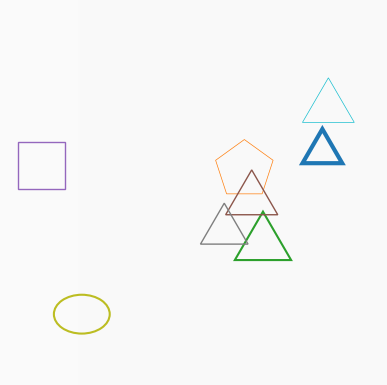[{"shape": "triangle", "thickness": 3, "radius": 0.3, "center": [0.832, 0.606]}, {"shape": "pentagon", "thickness": 0.5, "radius": 0.39, "center": [0.631, 0.56]}, {"shape": "triangle", "thickness": 1.5, "radius": 0.42, "center": [0.679, 0.366]}, {"shape": "square", "thickness": 1, "radius": 0.3, "center": [0.108, 0.57]}, {"shape": "triangle", "thickness": 1, "radius": 0.39, "center": [0.65, 0.481]}, {"shape": "triangle", "thickness": 1, "radius": 0.35, "center": [0.579, 0.401]}, {"shape": "oval", "thickness": 1.5, "radius": 0.36, "center": [0.211, 0.184]}, {"shape": "triangle", "thickness": 0.5, "radius": 0.39, "center": [0.847, 0.721]}]